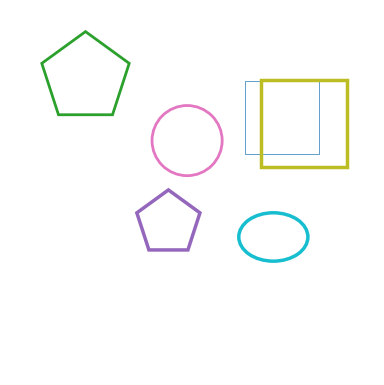[{"shape": "square", "thickness": 0.5, "radius": 0.48, "center": [0.732, 0.694]}, {"shape": "pentagon", "thickness": 2, "radius": 0.6, "center": [0.222, 0.799]}, {"shape": "pentagon", "thickness": 2.5, "radius": 0.43, "center": [0.437, 0.421]}, {"shape": "circle", "thickness": 2, "radius": 0.46, "center": [0.486, 0.635]}, {"shape": "square", "thickness": 2.5, "radius": 0.56, "center": [0.79, 0.679]}, {"shape": "oval", "thickness": 2.5, "radius": 0.45, "center": [0.71, 0.384]}]